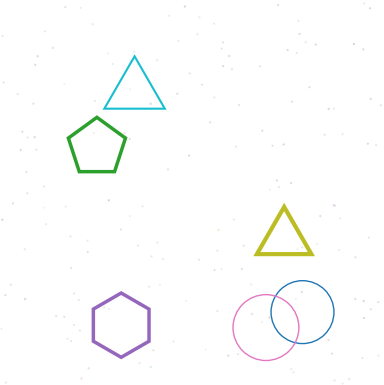[{"shape": "circle", "thickness": 1, "radius": 0.41, "center": [0.786, 0.189]}, {"shape": "pentagon", "thickness": 2.5, "radius": 0.39, "center": [0.252, 0.617]}, {"shape": "hexagon", "thickness": 2.5, "radius": 0.42, "center": [0.315, 0.155]}, {"shape": "circle", "thickness": 1, "radius": 0.43, "center": [0.691, 0.149]}, {"shape": "triangle", "thickness": 3, "radius": 0.41, "center": [0.738, 0.381]}, {"shape": "triangle", "thickness": 1.5, "radius": 0.45, "center": [0.35, 0.763]}]